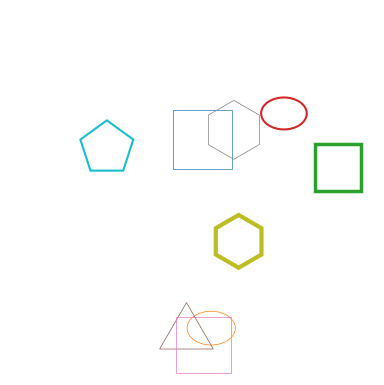[{"shape": "square", "thickness": 0.5, "radius": 0.38, "center": [0.527, 0.638]}, {"shape": "oval", "thickness": 0.5, "radius": 0.31, "center": [0.549, 0.148]}, {"shape": "square", "thickness": 2.5, "radius": 0.3, "center": [0.878, 0.566]}, {"shape": "oval", "thickness": 1.5, "radius": 0.3, "center": [0.738, 0.705]}, {"shape": "triangle", "thickness": 0.5, "radius": 0.4, "center": [0.484, 0.134]}, {"shape": "square", "thickness": 0.5, "radius": 0.36, "center": [0.529, 0.104]}, {"shape": "hexagon", "thickness": 0.5, "radius": 0.38, "center": [0.607, 0.663]}, {"shape": "hexagon", "thickness": 3, "radius": 0.34, "center": [0.62, 0.373]}, {"shape": "pentagon", "thickness": 1.5, "radius": 0.36, "center": [0.278, 0.615]}]